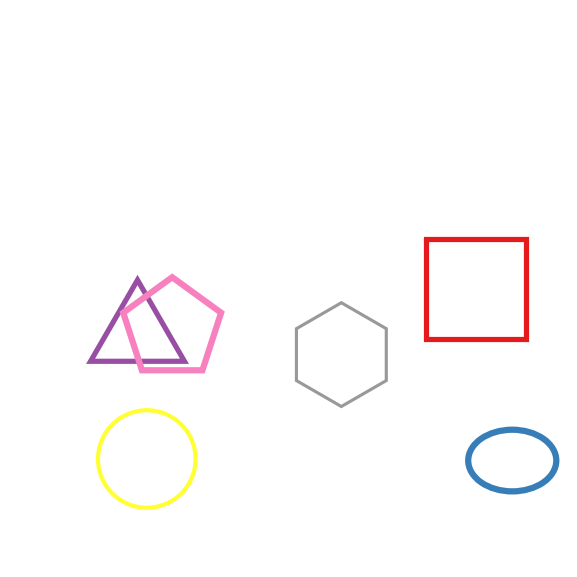[{"shape": "square", "thickness": 2.5, "radius": 0.44, "center": [0.824, 0.499]}, {"shape": "oval", "thickness": 3, "radius": 0.38, "center": [0.887, 0.202]}, {"shape": "triangle", "thickness": 2.5, "radius": 0.47, "center": [0.238, 0.42]}, {"shape": "circle", "thickness": 2, "radius": 0.42, "center": [0.254, 0.204]}, {"shape": "pentagon", "thickness": 3, "radius": 0.45, "center": [0.298, 0.43]}, {"shape": "hexagon", "thickness": 1.5, "radius": 0.45, "center": [0.591, 0.385]}]